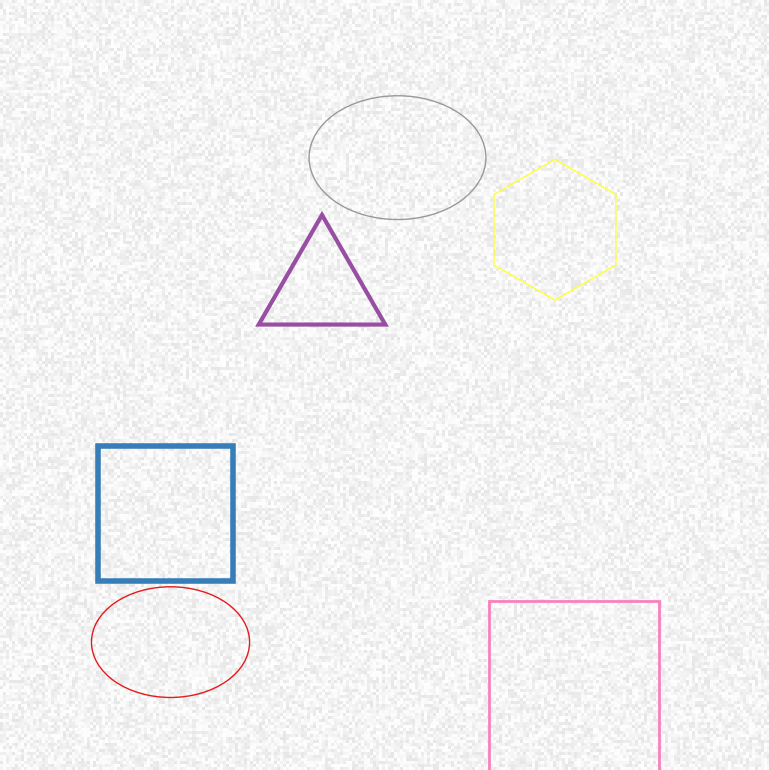[{"shape": "oval", "thickness": 0.5, "radius": 0.51, "center": [0.221, 0.166]}, {"shape": "square", "thickness": 2, "radius": 0.44, "center": [0.215, 0.334]}, {"shape": "triangle", "thickness": 1.5, "radius": 0.47, "center": [0.418, 0.626]}, {"shape": "hexagon", "thickness": 0.5, "radius": 0.46, "center": [0.721, 0.702]}, {"shape": "square", "thickness": 1, "radius": 0.55, "center": [0.745, 0.109]}, {"shape": "oval", "thickness": 0.5, "radius": 0.57, "center": [0.516, 0.795]}]